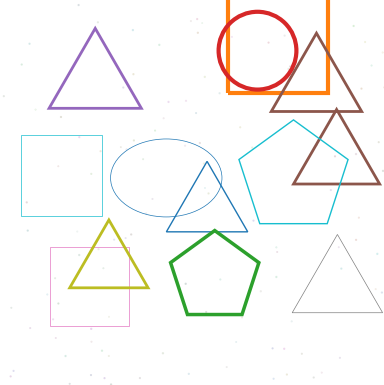[{"shape": "triangle", "thickness": 1, "radius": 0.61, "center": [0.538, 0.459]}, {"shape": "oval", "thickness": 0.5, "radius": 0.72, "center": [0.432, 0.538]}, {"shape": "square", "thickness": 3, "radius": 0.65, "center": [0.721, 0.887]}, {"shape": "pentagon", "thickness": 2.5, "radius": 0.6, "center": [0.558, 0.281]}, {"shape": "circle", "thickness": 3, "radius": 0.51, "center": [0.669, 0.868]}, {"shape": "triangle", "thickness": 2, "radius": 0.69, "center": [0.247, 0.788]}, {"shape": "triangle", "thickness": 2, "radius": 0.65, "center": [0.874, 0.587]}, {"shape": "triangle", "thickness": 2, "radius": 0.68, "center": [0.822, 0.778]}, {"shape": "square", "thickness": 0.5, "radius": 0.51, "center": [0.232, 0.256]}, {"shape": "triangle", "thickness": 0.5, "radius": 0.68, "center": [0.876, 0.255]}, {"shape": "triangle", "thickness": 2, "radius": 0.59, "center": [0.283, 0.311]}, {"shape": "square", "thickness": 0.5, "radius": 0.52, "center": [0.16, 0.544]}, {"shape": "pentagon", "thickness": 1, "radius": 0.74, "center": [0.762, 0.54]}]